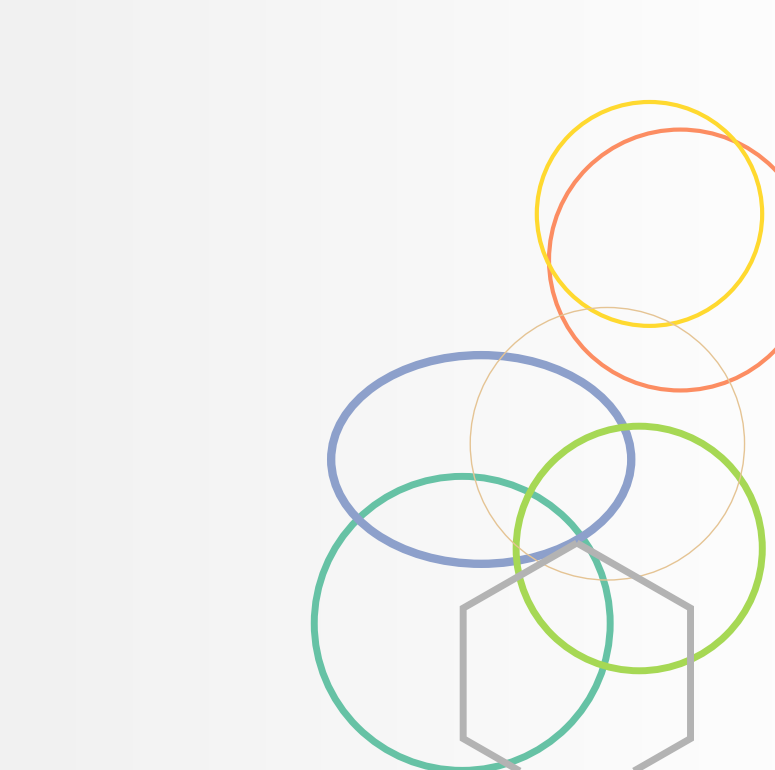[{"shape": "circle", "thickness": 2.5, "radius": 0.95, "center": [0.596, 0.19]}, {"shape": "circle", "thickness": 1.5, "radius": 0.85, "center": [0.878, 0.662]}, {"shape": "oval", "thickness": 3, "radius": 0.97, "center": [0.621, 0.403]}, {"shape": "circle", "thickness": 2.5, "radius": 0.79, "center": [0.825, 0.288]}, {"shape": "circle", "thickness": 1.5, "radius": 0.73, "center": [0.838, 0.722]}, {"shape": "circle", "thickness": 0.5, "radius": 0.88, "center": [0.784, 0.424]}, {"shape": "hexagon", "thickness": 2.5, "radius": 0.85, "center": [0.744, 0.125]}]